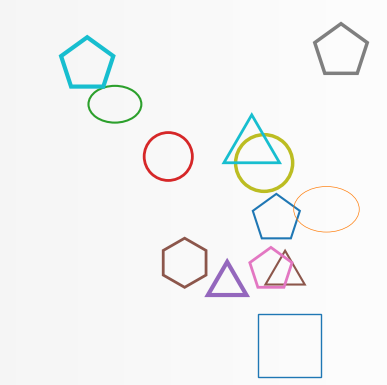[{"shape": "square", "thickness": 1, "radius": 0.41, "center": [0.748, 0.103]}, {"shape": "pentagon", "thickness": 1.5, "radius": 0.32, "center": [0.713, 0.433]}, {"shape": "oval", "thickness": 0.5, "radius": 0.42, "center": [0.843, 0.456]}, {"shape": "oval", "thickness": 1.5, "radius": 0.34, "center": [0.297, 0.729]}, {"shape": "circle", "thickness": 2, "radius": 0.31, "center": [0.434, 0.593]}, {"shape": "triangle", "thickness": 3, "radius": 0.29, "center": [0.586, 0.262]}, {"shape": "triangle", "thickness": 1.5, "radius": 0.29, "center": [0.736, 0.29]}, {"shape": "hexagon", "thickness": 2, "radius": 0.32, "center": [0.476, 0.317]}, {"shape": "pentagon", "thickness": 2, "radius": 0.29, "center": [0.699, 0.3]}, {"shape": "pentagon", "thickness": 2.5, "radius": 0.36, "center": [0.88, 0.867]}, {"shape": "circle", "thickness": 2.5, "radius": 0.37, "center": [0.682, 0.577]}, {"shape": "pentagon", "thickness": 3, "radius": 0.35, "center": [0.225, 0.832]}, {"shape": "triangle", "thickness": 2, "radius": 0.41, "center": [0.65, 0.619]}]